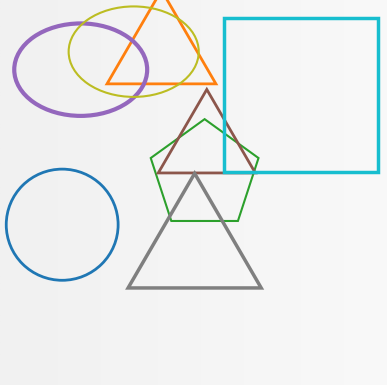[{"shape": "circle", "thickness": 2, "radius": 0.72, "center": [0.16, 0.416]}, {"shape": "triangle", "thickness": 2, "radius": 0.81, "center": [0.417, 0.863]}, {"shape": "pentagon", "thickness": 1.5, "radius": 0.73, "center": [0.528, 0.544]}, {"shape": "oval", "thickness": 3, "radius": 0.86, "center": [0.208, 0.819]}, {"shape": "triangle", "thickness": 2, "radius": 0.72, "center": [0.534, 0.623]}, {"shape": "triangle", "thickness": 2.5, "radius": 0.99, "center": [0.502, 0.351]}, {"shape": "oval", "thickness": 1.5, "radius": 0.84, "center": [0.345, 0.866]}, {"shape": "square", "thickness": 2.5, "radius": 1.0, "center": [0.776, 0.753]}]